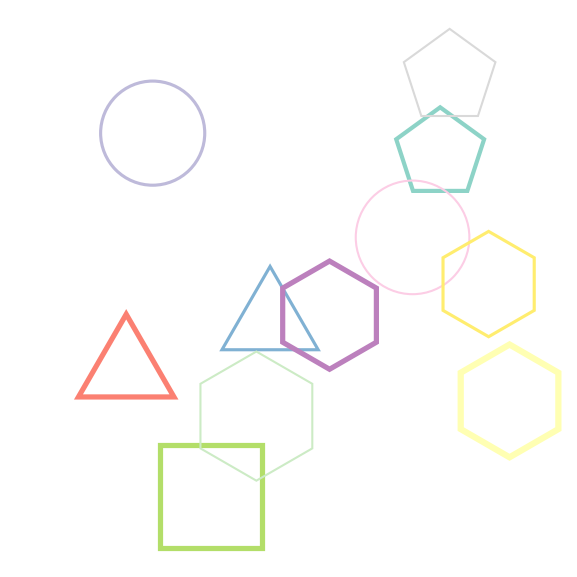[{"shape": "pentagon", "thickness": 2, "radius": 0.4, "center": [0.762, 0.733]}, {"shape": "hexagon", "thickness": 3, "radius": 0.49, "center": [0.882, 0.305]}, {"shape": "circle", "thickness": 1.5, "radius": 0.45, "center": [0.264, 0.769]}, {"shape": "triangle", "thickness": 2.5, "radius": 0.48, "center": [0.219, 0.36]}, {"shape": "triangle", "thickness": 1.5, "radius": 0.48, "center": [0.468, 0.442]}, {"shape": "square", "thickness": 2.5, "radius": 0.44, "center": [0.365, 0.139]}, {"shape": "circle", "thickness": 1, "radius": 0.49, "center": [0.714, 0.588]}, {"shape": "pentagon", "thickness": 1, "radius": 0.42, "center": [0.779, 0.866]}, {"shape": "hexagon", "thickness": 2.5, "radius": 0.47, "center": [0.571, 0.453]}, {"shape": "hexagon", "thickness": 1, "radius": 0.56, "center": [0.444, 0.279]}, {"shape": "hexagon", "thickness": 1.5, "radius": 0.46, "center": [0.846, 0.507]}]